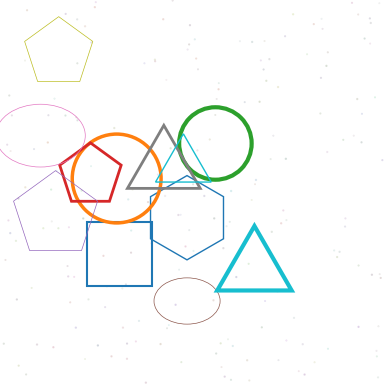[{"shape": "square", "thickness": 1.5, "radius": 0.42, "center": [0.311, 0.34]}, {"shape": "hexagon", "thickness": 1, "radius": 0.55, "center": [0.486, 0.434]}, {"shape": "circle", "thickness": 2.5, "radius": 0.58, "center": [0.303, 0.536]}, {"shape": "circle", "thickness": 3, "radius": 0.47, "center": [0.56, 0.627]}, {"shape": "pentagon", "thickness": 2, "radius": 0.42, "center": [0.235, 0.545]}, {"shape": "pentagon", "thickness": 0.5, "radius": 0.57, "center": [0.144, 0.442]}, {"shape": "oval", "thickness": 0.5, "radius": 0.43, "center": [0.486, 0.218]}, {"shape": "oval", "thickness": 0.5, "radius": 0.58, "center": [0.105, 0.648]}, {"shape": "triangle", "thickness": 2, "radius": 0.55, "center": [0.426, 0.565]}, {"shape": "pentagon", "thickness": 0.5, "radius": 0.47, "center": [0.152, 0.864]}, {"shape": "triangle", "thickness": 1, "radius": 0.42, "center": [0.476, 0.569]}, {"shape": "triangle", "thickness": 3, "radius": 0.56, "center": [0.661, 0.301]}]